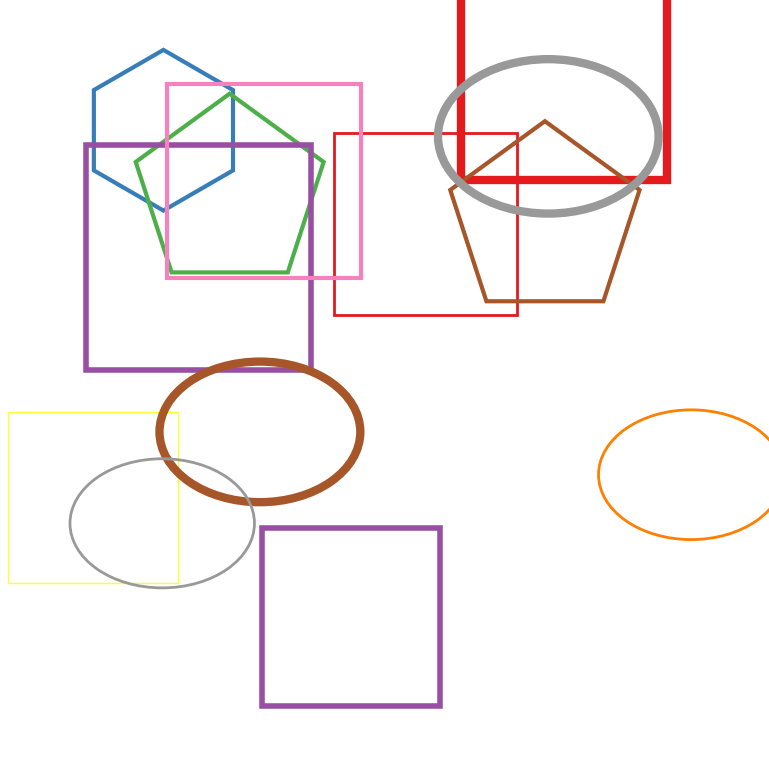[{"shape": "square", "thickness": 1, "radius": 0.59, "center": [0.553, 0.709]}, {"shape": "square", "thickness": 3, "radius": 0.67, "center": [0.733, 0.9]}, {"shape": "hexagon", "thickness": 1.5, "radius": 0.52, "center": [0.212, 0.831]}, {"shape": "pentagon", "thickness": 1.5, "radius": 0.64, "center": [0.298, 0.75]}, {"shape": "square", "thickness": 2, "radius": 0.73, "center": [0.258, 0.665]}, {"shape": "square", "thickness": 2, "radius": 0.58, "center": [0.456, 0.199]}, {"shape": "oval", "thickness": 1, "radius": 0.6, "center": [0.898, 0.383]}, {"shape": "square", "thickness": 0.5, "radius": 0.55, "center": [0.121, 0.354]}, {"shape": "oval", "thickness": 3, "radius": 0.65, "center": [0.338, 0.439]}, {"shape": "pentagon", "thickness": 1.5, "radius": 0.65, "center": [0.708, 0.713]}, {"shape": "square", "thickness": 1.5, "radius": 0.63, "center": [0.343, 0.765]}, {"shape": "oval", "thickness": 1, "radius": 0.6, "center": [0.211, 0.32]}, {"shape": "oval", "thickness": 3, "radius": 0.72, "center": [0.712, 0.823]}]